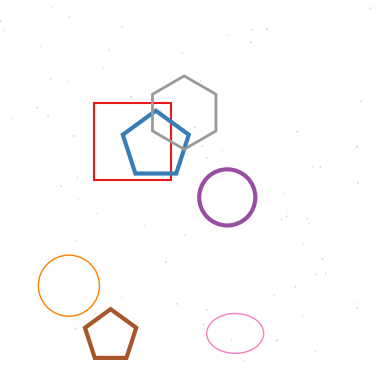[{"shape": "square", "thickness": 1.5, "radius": 0.5, "center": [0.344, 0.633]}, {"shape": "pentagon", "thickness": 3, "radius": 0.45, "center": [0.405, 0.622]}, {"shape": "circle", "thickness": 3, "radius": 0.36, "center": [0.59, 0.487]}, {"shape": "circle", "thickness": 1, "radius": 0.4, "center": [0.179, 0.258]}, {"shape": "pentagon", "thickness": 3, "radius": 0.35, "center": [0.287, 0.127]}, {"shape": "oval", "thickness": 1, "radius": 0.37, "center": [0.611, 0.134]}, {"shape": "hexagon", "thickness": 2, "radius": 0.48, "center": [0.478, 0.708]}]